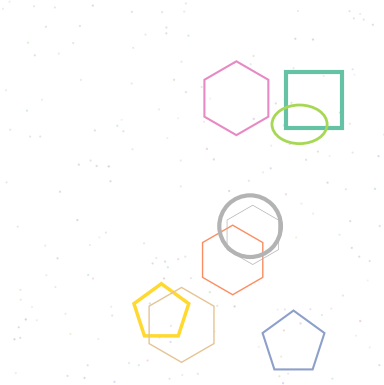[{"shape": "square", "thickness": 3, "radius": 0.36, "center": [0.816, 0.741]}, {"shape": "hexagon", "thickness": 1, "radius": 0.45, "center": [0.604, 0.325]}, {"shape": "pentagon", "thickness": 1.5, "radius": 0.42, "center": [0.762, 0.109]}, {"shape": "hexagon", "thickness": 1.5, "radius": 0.48, "center": [0.614, 0.745]}, {"shape": "oval", "thickness": 2, "radius": 0.36, "center": [0.778, 0.677]}, {"shape": "pentagon", "thickness": 2.5, "radius": 0.37, "center": [0.419, 0.188]}, {"shape": "hexagon", "thickness": 1, "radius": 0.49, "center": [0.472, 0.156]}, {"shape": "hexagon", "thickness": 0.5, "radius": 0.39, "center": [0.656, 0.39]}, {"shape": "circle", "thickness": 3, "radius": 0.4, "center": [0.65, 0.413]}]